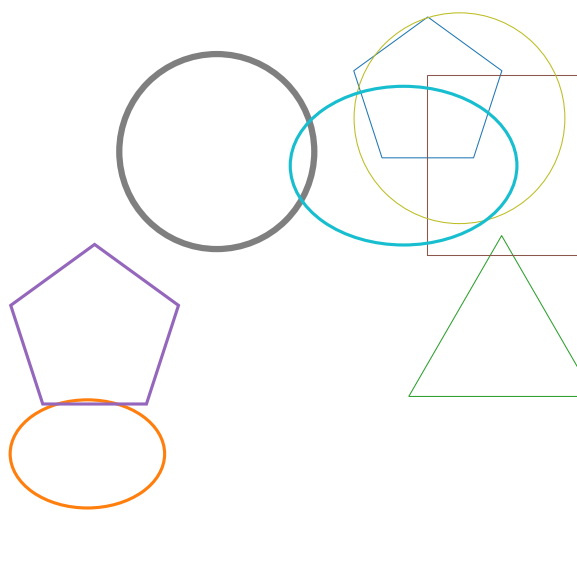[{"shape": "pentagon", "thickness": 0.5, "radius": 0.67, "center": [0.741, 0.835]}, {"shape": "oval", "thickness": 1.5, "radius": 0.67, "center": [0.151, 0.213]}, {"shape": "triangle", "thickness": 0.5, "radius": 0.93, "center": [0.869, 0.405]}, {"shape": "pentagon", "thickness": 1.5, "radius": 0.76, "center": [0.164, 0.423]}, {"shape": "square", "thickness": 0.5, "radius": 0.78, "center": [0.895, 0.713]}, {"shape": "circle", "thickness": 3, "radius": 0.84, "center": [0.375, 0.737]}, {"shape": "circle", "thickness": 0.5, "radius": 0.91, "center": [0.796, 0.794]}, {"shape": "oval", "thickness": 1.5, "radius": 0.98, "center": [0.699, 0.712]}]